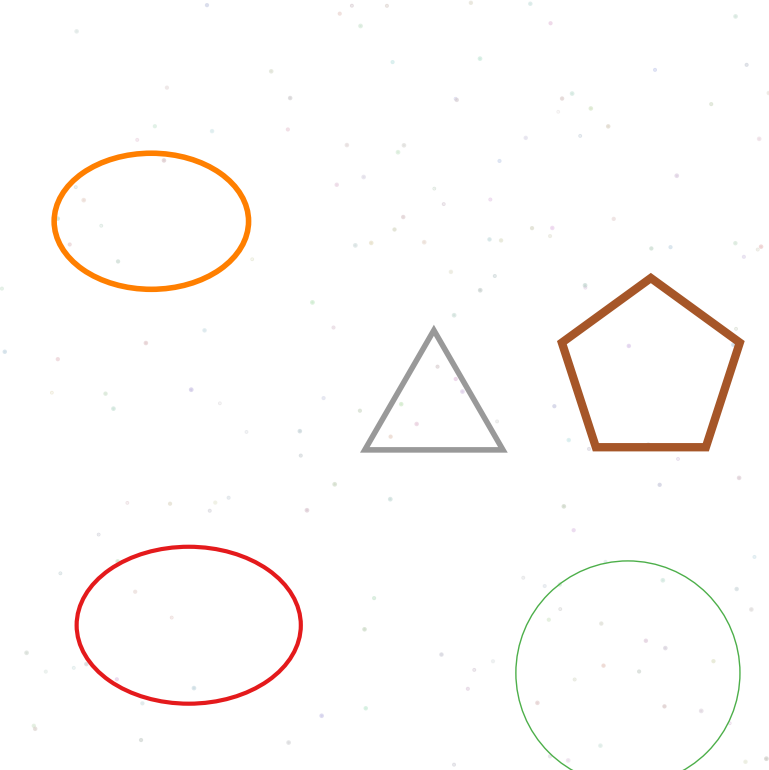[{"shape": "oval", "thickness": 1.5, "radius": 0.73, "center": [0.245, 0.188]}, {"shape": "circle", "thickness": 0.5, "radius": 0.73, "center": [0.815, 0.126]}, {"shape": "oval", "thickness": 2, "radius": 0.63, "center": [0.197, 0.713]}, {"shape": "pentagon", "thickness": 3, "radius": 0.61, "center": [0.845, 0.517]}, {"shape": "triangle", "thickness": 2, "radius": 0.52, "center": [0.563, 0.468]}]